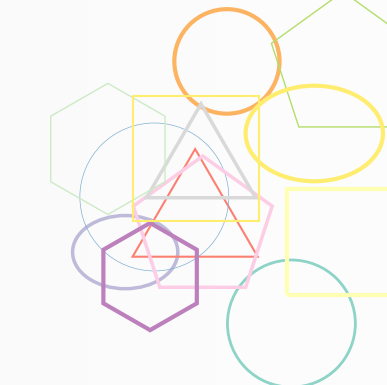[{"shape": "circle", "thickness": 2, "radius": 0.83, "center": [0.752, 0.16]}, {"shape": "square", "thickness": 3, "radius": 0.69, "center": [0.879, 0.371]}, {"shape": "oval", "thickness": 2.5, "radius": 0.68, "center": [0.323, 0.345]}, {"shape": "triangle", "thickness": 1.5, "radius": 0.93, "center": [0.504, 0.426]}, {"shape": "circle", "thickness": 0.5, "radius": 0.96, "center": [0.398, 0.488]}, {"shape": "circle", "thickness": 3, "radius": 0.68, "center": [0.586, 0.84]}, {"shape": "pentagon", "thickness": 1, "radius": 0.97, "center": [0.885, 0.827]}, {"shape": "pentagon", "thickness": 2.5, "radius": 0.94, "center": [0.523, 0.406]}, {"shape": "triangle", "thickness": 2.5, "radius": 0.81, "center": [0.519, 0.568]}, {"shape": "hexagon", "thickness": 3, "radius": 0.7, "center": [0.387, 0.282]}, {"shape": "hexagon", "thickness": 1, "radius": 0.85, "center": [0.278, 0.613]}, {"shape": "square", "thickness": 1.5, "radius": 0.81, "center": [0.506, 0.588]}, {"shape": "oval", "thickness": 3, "radius": 0.89, "center": [0.811, 0.653]}]